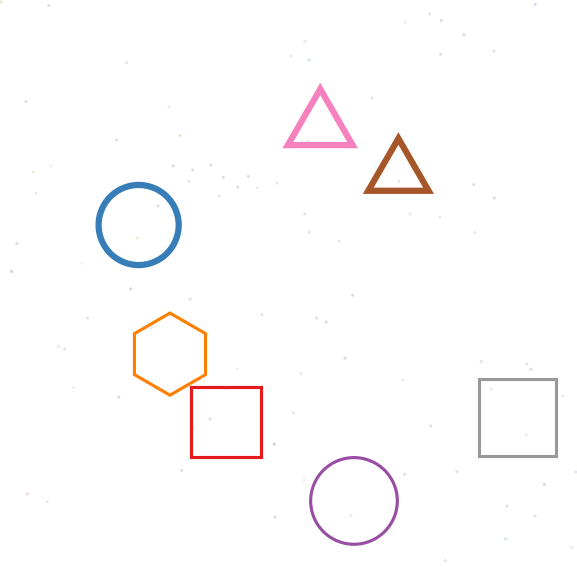[{"shape": "square", "thickness": 1.5, "radius": 0.3, "center": [0.392, 0.269]}, {"shape": "circle", "thickness": 3, "radius": 0.35, "center": [0.24, 0.61]}, {"shape": "circle", "thickness": 1.5, "radius": 0.38, "center": [0.613, 0.132]}, {"shape": "hexagon", "thickness": 1.5, "radius": 0.36, "center": [0.294, 0.386]}, {"shape": "triangle", "thickness": 3, "radius": 0.3, "center": [0.69, 0.699]}, {"shape": "triangle", "thickness": 3, "radius": 0.32, "center": [0.555, 0.78]}, {"shape": "square", "thickness": 1.5, "radius": 0.33, "center": [0.897, 0.276]}]